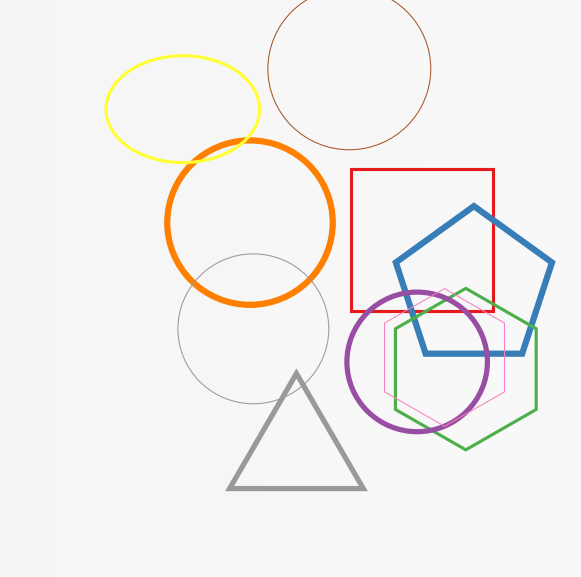[{"shape": "square", "thickness": 1.5, "radius": 0.61, "center": [0.726, 0.583]}, {"shape": "pentagon", "thickness": 3, "radius": 0.71, "center": [0.815, 0.501]}, {"shape": "hexagon", "thickness": 1.5, "radius": 0.7, "center": [0.801, 0.36]}, {"shape": "circle", "thickness": 2.5, "radius": 0.6, "center": [0.718, 0.372]}, {"shape": "circle", "thickness": 3, "radius": 0.71, "center": [0.43, 0.614]}, {"shape": "oval", "thickness": 1.5, "radius": 0.66, "center": [0.315, 0.81]}, {"shape": "circle", "thickness": 0.5, "radius": 0.7, "center": [0.601, 0.88]}, {"shape": "hexagon", "thickness": 0.5, "radius": 0.6, "center": [0.765, 0.38]}, {"shape": "triangle", "thickness": 2.5, "radius": 0.66, "center": [0.51, 0.22]}, {"shape": "circle", "thickness": 0.5, "radius": 0.65, "center": [0.436, 0.43]}]